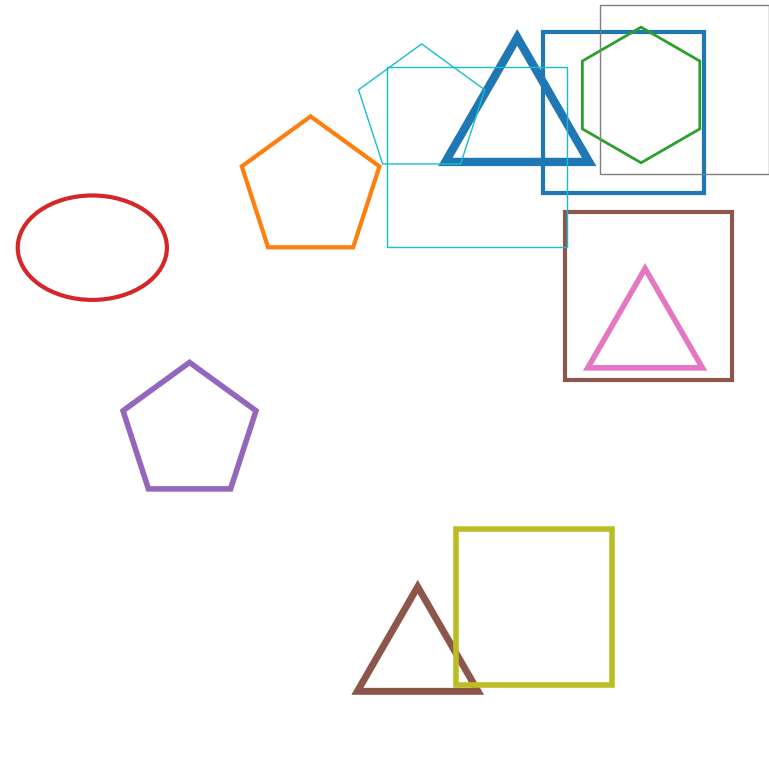[{"shape": "triangle", "thickness": 3, "radius": 0.54, "center": [0.672, 0.844]}, {"shape": "square", "thickness": 1.5, "radius": 0.52, "center": [0.81, 0.854]}, {"shape": "pentagon", "thickness": 1.5, "radius": 0.47, "center": [0.403, 0.755]}, {"shape": "hexagon", "thickness": 1, "radius": 0.44, "center": [0.833, 0.877]}, {"shape": "oval", "thickness": 1.5, "radius": 0.48, "center": [0.12, 0.678]}, {"shape": "pentagon", "thickness": 2, "radius": 0.45, "center": [0.246, 0.439]}, {"shape": "square", "thickness": 1.5, "radius": 0.54, "center": [0.842, 0.616]}, {"shape": "triangle", "thickness": 2.5, "radius": 0.45, "center": [0.542, 0.147]}, {"shape": "triangle", "thickness": 2, "radius": 0.43, "center": [0.838, 0.565]}, {"shape": "square", "thickness": 0.5, "radius": 0.55, "center": [0.888, 0.884]}, {"shape": "square", "thickness": 2, "radius": 0.5, "center": [0.694, 0.212]}, {"shape": "square", "thickness": 0.5, "radius": 0.59, "center": [0.62, 0.796]}, {"shape": "pentagon", "thickness": 0.5, "radius": 0.43, "center": [0.548, 0.857]}]